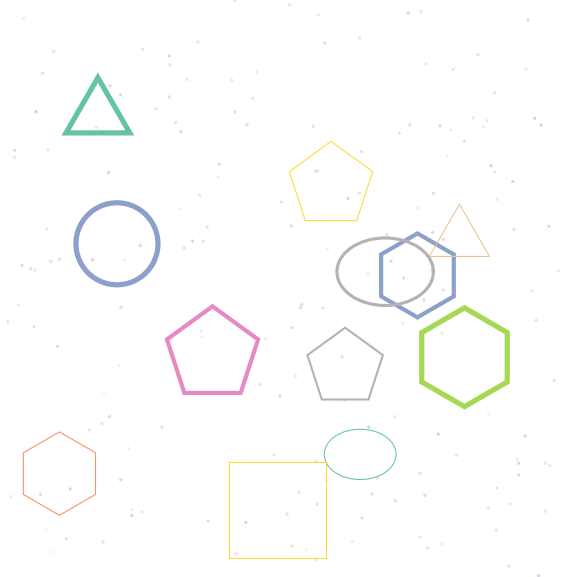[{"shape": "oval", "thickness": 0.5, "radius": 0.31, "center": [0.624, 0.212]}, {"shape": "triangle", "thickness": 2.5, "radius": 0.32, "center": [0.17, 0.801]}, {"shape": "hexagon", "thickness": 0.5, "radius": 0.36, "center": [0.103, 0.179]}, {"shape": "hexagon", "thickness": 2, "radius": 0.36, "center": [0.723, 0.522]}, {"shape": "circle", "thickness": 2.5, "radius": 0.36, "center": [0.203, 0.577]}, {"shape": "pentagon", "thickness": 2, "radius": 0.41, "center": [0.368, 0.386]}, {"shape": "hexagon", "thickness": 2.5, "radius": 0.43, "center": [0.804, 0.381]}, {"shape": "square", "thickness": 0.5, "radius": 0.42, "center": [0.48, 0.116]}, {"shape": "pentagon", "thickness": 0.5, "radius": 0.38, "center": [0.573, 0.679]}, {"shape": "triangle", "thickness": 0.5, "radius": 0.3, "center": [0.796, 0.585]}, {"shape": "pentagon", "thickness": 1, "radius": 0.34, "center": [0.598, 0.363]}, {"shape": "oval", "thickness": 1.5, "radius": 0.42, "center": [0.667, 0.529]}]